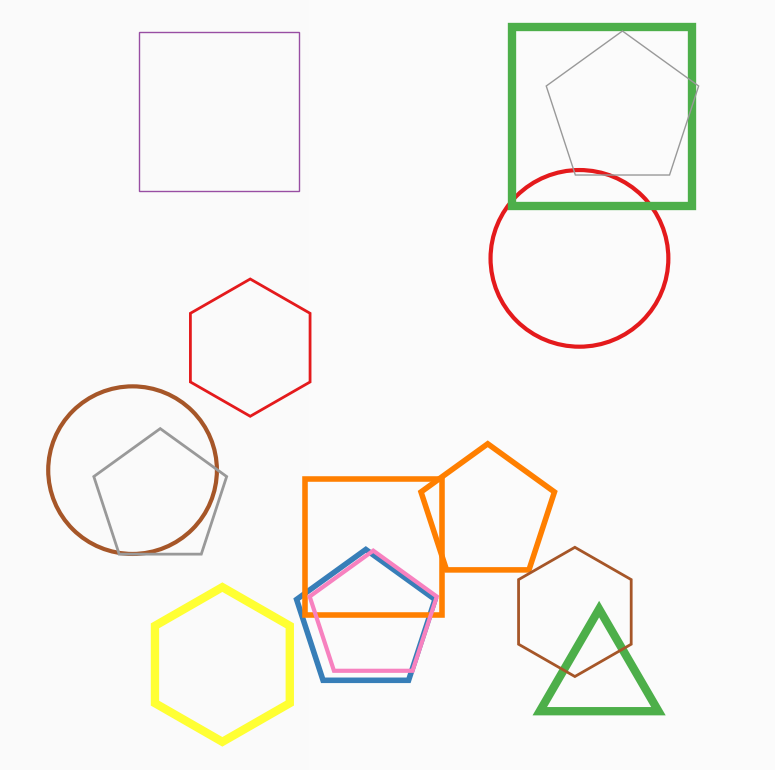[{"shape": "circle", "thickness": 1.5, "radius": 0.57, "center": [0.748, 0.664]}, {"shape": "hexagon", "thickness": 1, "radius": 0.45, "center": [0.323, 0.549]}, {"shape": "pentagon", "thickness": 2, "radius": 0.47, "center": [0.472, 0.192]}, {"shape": "triangle", "thickness": 3, "radius": 0.44, "center": [0.773, 0.121]}, {"shape": "square", "thickness": 3, "radius": 0.58, "center": [0.777, 0.849]}, {"shape": "square", "thickness": 0.5, "radius": 0.52, "center": [0.283, 0.856]}, {"shape": "pentagon", "thickness": 2, "radius": 0.45, "center": [0.629, 0.333]}, {"shape": "square", "thickness": 2, "radius": 0.44, "center": [0.482, 0.29]}, {"shape": "hexagon", "thickness": 3, "radius": 0.5, "center": [0.287, 0.137]}, {"shape": "hexagon", "thickness": 1, "radius": 0.42, "center": [0.742, 0.205]}, {"shape": "circle", "thickness": 1.5, "radius": 0.54, "center": [0.171, 0.389]}, {"shape": "pentagon", "thickness": 1.5, "radius": 0.43, "center": [0.482, 0.199]}, {"shape": "pentagon", "thickness": 0.5, "radius": 0.52, "center": [0.803, 0.856]}, {"shape": "pentagon", "thickness": 1, "radius": 0.45, "center": [0.207, 0.353]}]